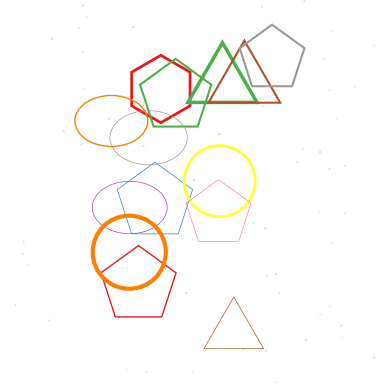[{"shape": "hexagon", "thickness": 2, "radius": 0.44, "center": [0.418, 0.769]}, {"shape": "pentagon", "thickness": 1, "radius": 0.51, "center": [0.36, 0.26]}, {"shape": "pentagon", "thickness": 0.5, "radius": 0.51, "center": [0.402, 0.476]}, {"shape": "pentagon", "thickness": 1.5, "radius": 0.49, "center": [0.456, 0.75]}, {"shape": "triangle", "thickness": 2.5, "radius": 0.52, "center": [0.578, 0.786]}, {"shape": "oval", "thickness": 0.5, "radius": 0.49, "center": [0.337, 0.461]}, {"shape": "oval", "thickness": 1, "radius": 0.47, "center": [0.289, 0.686]}, {"shape": "circle", "thickness": 3, "radius": 0.47, "center": [0.336, 0.345]}, {"shape": "circle", "thickness": 2, "radius": 0.46, "center": [0.571, 0.529]}, {"shape": "triangle", "thickness": 0.5, "radius": 0.45, "center": [0.607, 0.139]}, {"shape": "triangle", "thickness": 1.5, "radius": 0.54, "center": [0.635, 0.787]}, {"shape": "pentagon", "thickness": 0.5, "radius": 0.44, "center": [0.568, 0.445]}, {"shape": "oval", "thickness": 0.5, "radius": 0.5, "center": [0.386, 0.642]}, {"shape": "pentagon", "thickness": 1.5, "radius": 0.44, "center": [0.707, 0.848]}]